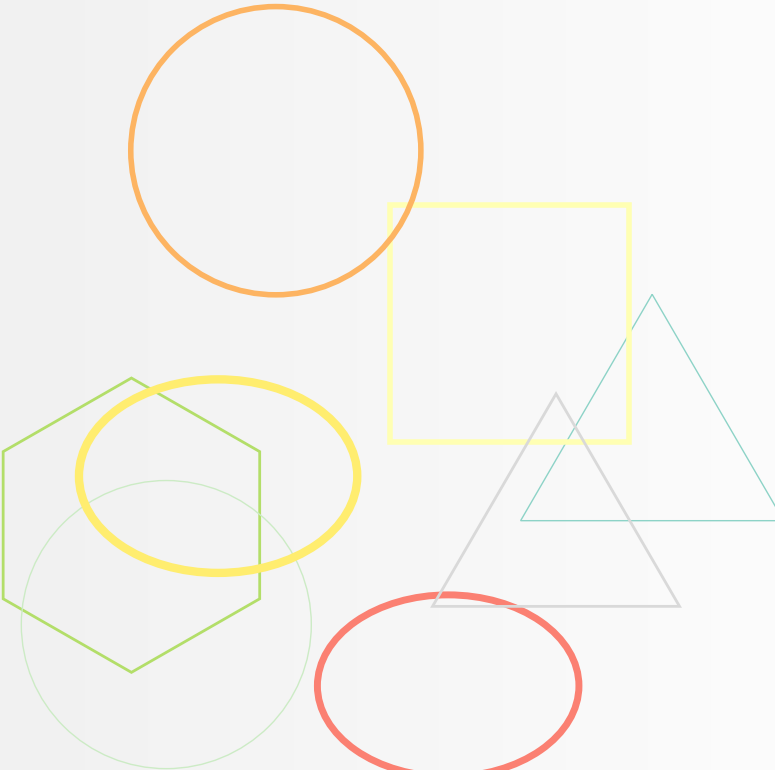[{"shape": "triangle", "thickness": 0.5, "radius": 0.98, "center": [0.841, 0.422]}, {"shape": "square", "thickness": 2, "radius": 0.77, "center": [0.657, 0.58]}, {"shape": "oval", "thickness": 2.5, "radius": 0.84, "center": [0.578, 0.109]}, {"shape": "circle", "thickness": 2, "radius": 0.94, "center": [0.356, 0.804]}, {"shape": "hexagon", "thickness": 1, "radius": 0.96, "center": [0.17, 0.318]}, {"shape": "triangle", "thickness": 1, "radius": 0.92, "center": [0.717, 0.305]}, {"shape": "circle", "thickness": 0.5, "radius": 0.94, "center": [0.215, 0.189]}, {"shape": "oval", "thickness": 3, "radius": 0.9, "center": [0.281, 0.382]}]